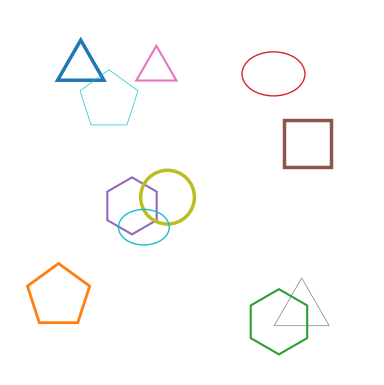[{"shape": "triangle", "thickness": 2.5, "radius": 0.35, "center": [0.21, 0.826]}, {"shape": "pentagon", "thickness": 2, "radius": 0.42, "center": [0.152, 0.231]}, {"shape": "hexagon", "thickness": 1.5, "radius": 0.42, "center": [0.725, 0.164]}, {"shape": "oval", "thickness": 1, "radius": 0.41, "center": [0.71, 0.808]}, {"shape": "hexagon", "thickness": 1.5, "radius": 0.37, "center": [0.343, 0.465]}, {"shape": "square", "thickness": 2.5, "radius": 0.3, "center": [0.798, 0.627]}, {"shape": "triangle", "thickness": 1.5, "radius": 0.3, "center": [0.406, 0.821]}, {"shape": "triangle", "thickness": 0.5, "radius": 0.41, "center": [0.784, 0.195]}, {"shape": "circle", "thickness": 2.5, "radius": 0.35, "center": [0.435, 0.488]}, {"shape": "oval", "thickness": 1, "radius": 0.33, "center": [0.374, 0.41]}, {"shape": "pentagon", "thickness": 0.5, "radius": 0.4, "center": [0.283, 0.74]}]